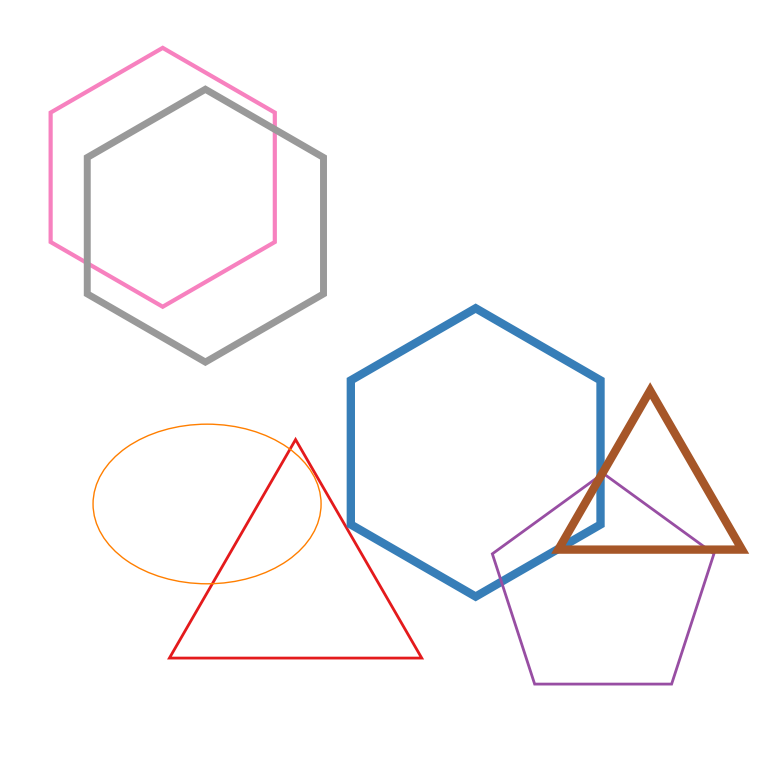[{"shape": "triangle", "thickness": 1, "radius": 0.95, "center": [0.384, 0.24]}, {"shape": "hexagon", "thickness": 3, "radius": 0.94, "center": [0.618, 0.412]}, {"shape": "pentagon", "thickness": 1, "radius": 0.76, "center": [0.783, 0.234]}, {"shape": "oval", "thickness": 0.5, "radius": 0.74, "center": [0.269, 0.345]}, {"shape": "triangle", "thickness": 3, "radius": 0.69, "center": [0.844, 0.355]}, {"shape": "hexagon", "thickness": 1.5, "radius": 0.84, "center": [0.211, 0.77]}, {"shape": "hexagon", "thickness": 2.5, "radius": 0.89, "center": [0.267, 0.707]}]